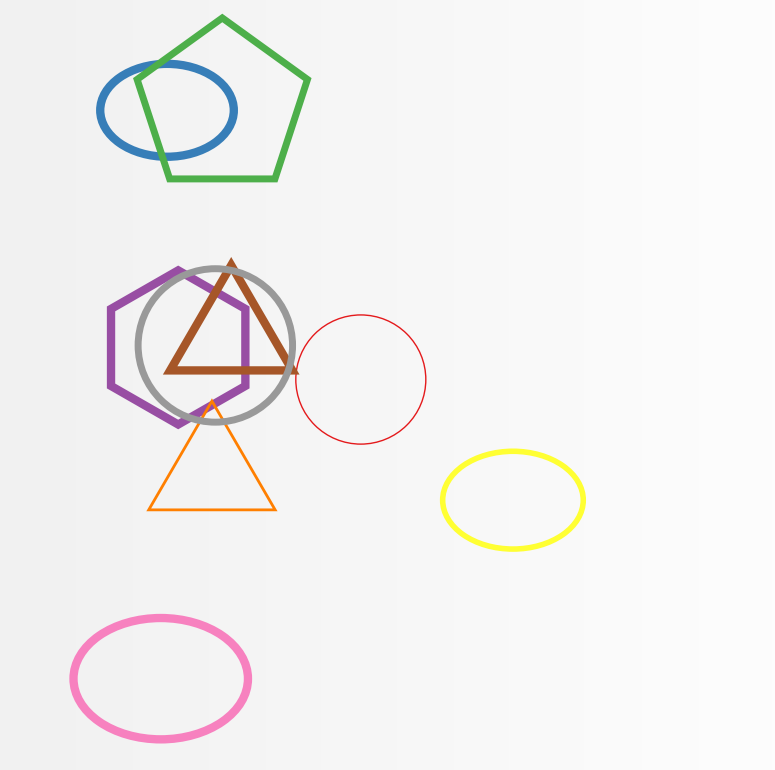[{"shape": "circle", "thickness": 0.5, "radius": 0.42, "center": [0.466, 0.507]}, {"shape": "oval", "thickness": 3, "radius": 0.43, "center": [0.216, 0.857]}, {"shape": "pentagon", "thickness": 2.5, "radius": 0.58, "center": [0.287, 0.861]}, {"shape": "hexagon", "thickness": 3, "radius": 0.5, "center": [0.23, 0.549]}, {"shape": "triangle", "thickness": 1, "radius": 0.47, "center": [0.273, 0.385]}, {"shape": "oval", "thickness": 2, "radius": 0.45, "center": [0.662, 0.35]}, {"shape": "triangle", "thickness": 3, "radius": 0.46, "center": [0.298, 0.564]}, {"shape": "oval", "thickness": 3, "radius": 0.56, "center": [0.207, 0.119]}, {"shape": "circle", "thickness": 2.5, "radius": 0.5, "center": [0.278, 0.551]}]